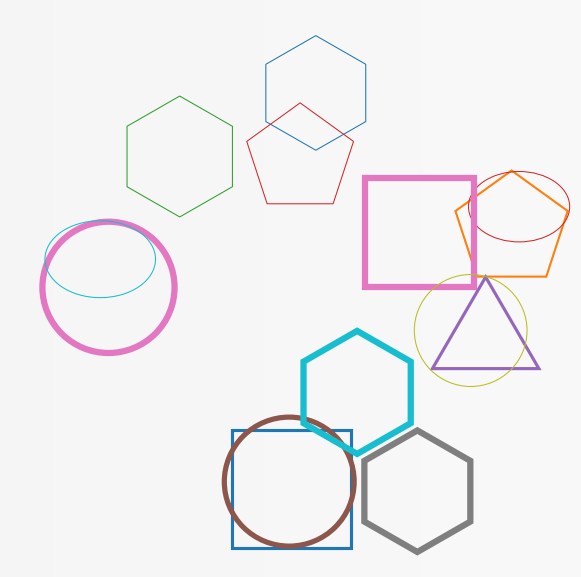[{"shape": "hexagon", "thickness": 0.5, "radius": 0.5, "center": [0.543, 0.838]}, {"shape": "square", "thickness": 1.5, "radius": 0.51, "center": [0.501, 0.152]}, {"shape": "pentagon", "thickness": 1, "radius": 0.51, "center": [0.88, 0.602]}, {"shape": "hexagon", "thickness": 0.5, "radius": 0.52, "center": [0.309, 0.728]}, {"shape": "oval", "thickness": 0.5, "radius": 0.44, "center": [0.893, 0.641]}, {"shape": "pentagon", "thickness": 0.5, "radius": 0.48, "center": [0.516, 0.724]}, {"shape": "triangle", "thickness": 1.5, "radius": 0.53, "center": [0.836, 0.414]}, {"shape": "circle", "thickness": 2.5, "radius": 0.56, "center": [0.498, 0.165]}, {"shape": "circle", "thickness": 3, "radius": 0.57, "center": [0.187, 0.502]}, {"shape": "square", "thickness": 3, "radius": 0.47, "center": [0.721, 0.597]}, {"shape": "hexagon", "thickness": 3, "radius": 0.53, "center": [0.718, 0.149]}, {"shape": "circle", "thickness": 0.5, "radius": 0.48, "center": [0.81, 0.427]}, {"shape": "oval", "thickness": 0.5, "radius": 0.48, "center": [0.172, 0.55]}, {"shape": "hexagon", "thickness": 3, "radius": 0.53, "center": [0.614, 0.32]}]